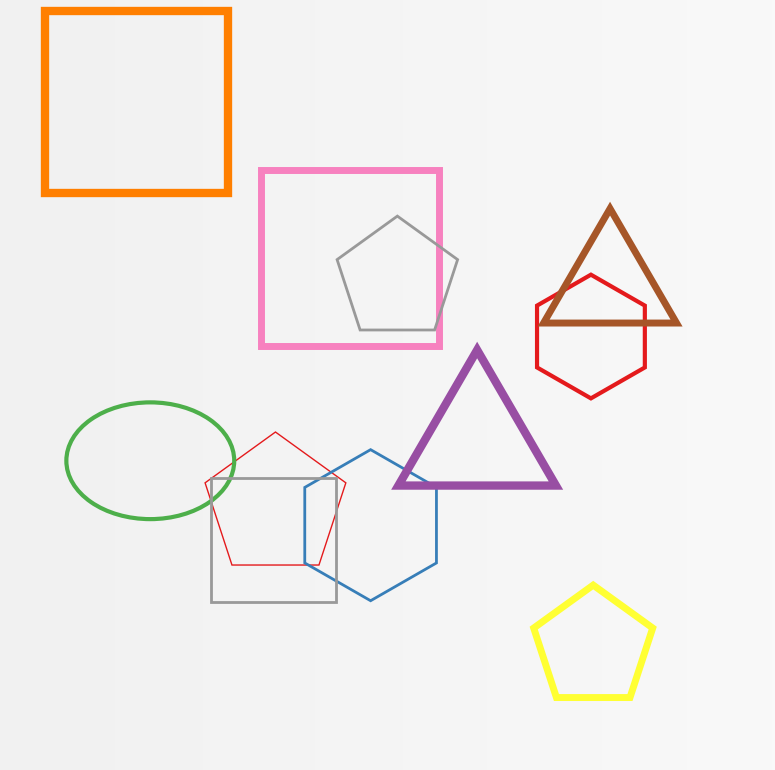[{"shape": "pentagon", "thickness": 0.5, "radius": 0.48, "center": [0.355, 0.343]}, {"shape": "hexagon", "thickness": 1.5, "radius": 0.4, "center": [0.762, 0.563]}, {"shape": "hexagon", "thickness": 1, "radius": 0.49, "center": [0.478, 0.318]}, {"shape": "oval", "thickness": 1.5, "radius": 0.54, "center": [0.194, 0.402]}, {"shape": "triangle", "thickness": 3, "radius": 0.59, "center": [0.616, 0.428]}, {"shape": "square", "thickness": 3, "radius": 0.59, "center": [0.176, 0.868]}, {"shape": "pentagon", "thickness": 2.5, "radius": 0.4, "center": [0.765, 0.159]}, {"shape": "triangle", "thickness": 2.5, "radius": 0.5, "center": [0.787, 0.63]}, {"shape": "square", "thickness": 2.5, "radius": 0.57, "center": [0.452, 0.665]}, {"shape": "square", "thickness": 1, "radius": 0.4, "center": [0.352, 0.298]}, {"shape": "pentagon", "thickness": 1, "radius": 0.41, "center": [0.513, 0.638]}]